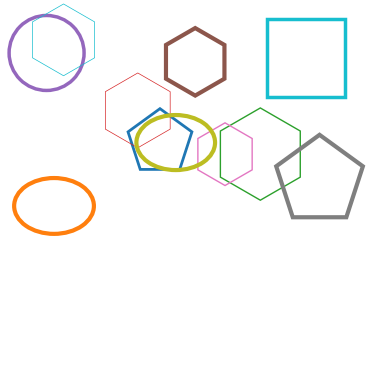[{"shape": "pentagon", "thickness": 2, "radius": 0.44, "center": [0.416, 0.631]}, {"shape": "oval", "thickness": 3, "radius": 0.52, "center": [0.14, 0.465]}, {"shape": "hexagon", "thickness": 1, "radius": 0.6, "center": [0.676, 0.6]}, {"shape": "hexagon", "thickness": 0.5, "radius": 0.49, "center": [0.358, 0.713]}, {"shape": "circle", "thickness": 2.5, "radius": 0.49, "center": [0.121, 0.862]}, {"shape": "hexagon", "thickness": 3, "radius": 0.44, "center": [0.507, 0.839]}, {"shape": "hexagon", "thickness": 1, "radius": 0.41, "center": [0.584, 0.6]}, {"shape": "pentagon", "thickness": 3, "radius": 0.59, "center": [0.83, 0.531]}, {"shape": "oval", "thickness": 3, "radius": 0.51, "center": [0.456, 0.63]}, {"shape": "hexagon", "thickness": 0.5, "radius": 0.47, "center": [0.165, 0.896]}, {"shape": "square", "thickness": 2.5, "radius": 0.5, "center": [0.795, 0.849]}]